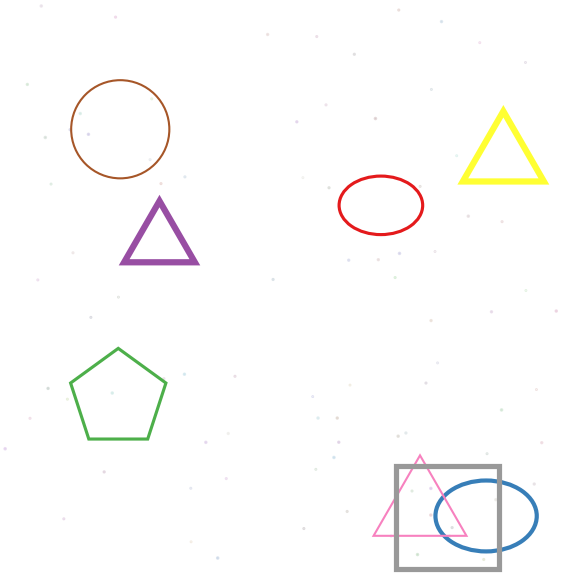[{"shape": "oval", "thickness": 1.5, "radius": 0.36, "center": [0.66, 0.644]}, {"shape": "oval", "thickness": 2, "radius": 0.44, "center": [0.842, 0.106]}, {"shape": "pentagon", "thickness": 1.5, "radius": 0.43, "center": [0.205, 0.309]}, {"shape": "triangle", "thickness": 3, "radius": 0.35, "center": [0.276, 0.58]}, {"shape": "triangle", "thickness": 3, "radius": 0.41, "center": [0.872, 0.725]}, {"shape": "circle", "thickness": 1, "radius": 0.42, "center": [0.208, 0.775]}, {"shape": "triangle", "thickness": 1, "radius": 0.46, "center": [0.727, 0.118]}, {"shape": "square", "thickness": 2.5, "radius": 0.45, "center": [0.775, 0.103]}]